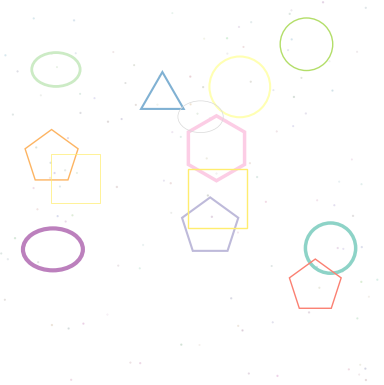[{"shape": "circle", "thickness": 2.5, "radius": 0.33, "center": [0.859, 0.356]}, {"shape": "circle", "thickness": 1.5, "radius": 0.39, "center": [0.623, 0.774]}, {"shape": "pentagon", "thickness": 1.5, "radius": 0.38, "center": [0.546, 0.411]}, {"shape": "pentagon", "thickness": 1, "radius": 0.35, "center": [0.819, 0.256]}, {"shape": "triangle", "thickness": 1.5, "radius": 0.32, "center": [0.422, 0.749]}, {"shape": "pentagon", "thickness": 1, "radius": 0.36, "center": [0.134, 0.591]}, {"shape": "circle", "thickness": 1, "radius": 0.34, "center": [0.796, 0.885]}, {"shape": "hexagon", "thickness": 2.5, "radius": 0.42, "center": [0.562, 0.615]}, {"shape": "oval", "thickness": 0.5, "radius": 0.29, "center": [0.521, 0.697]}, {"shape": "oval", "thickness": 3, "radius": 0.39, "center": [0.137, 0.352]}, {"shape": "oval", "thickness": 2, "radius": 0.31, "center": [0.145, 0.819]}, {"shape": "square", "thickness": 0.5, "radius": 0.32, "center": [0.196, 0.535]}, {"shape": "square", "thickness": 1, "radius": 0.38, "center": [0.566, 0.484]}]